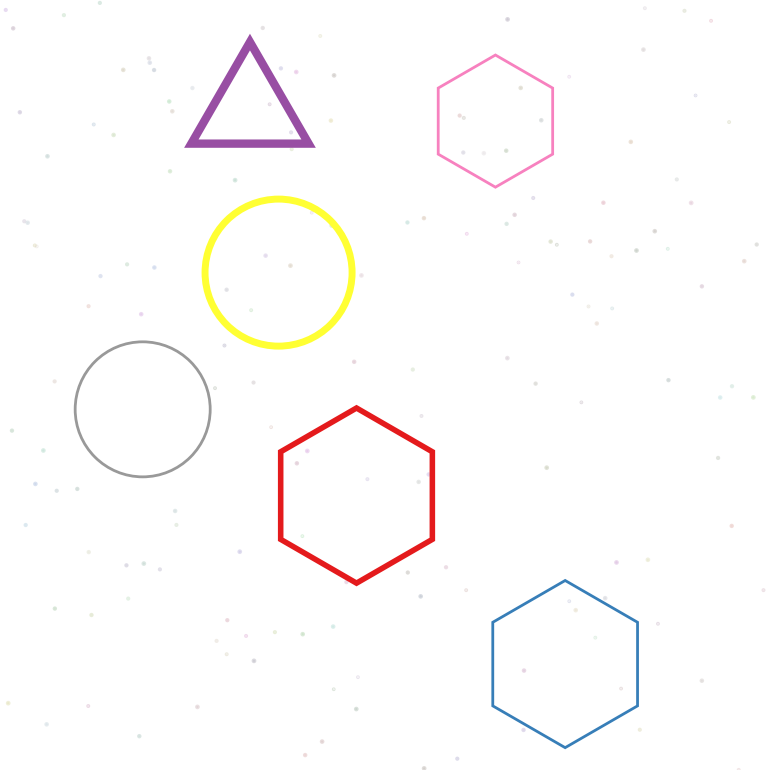[{"shape": "hexagon", "thickness": 2, "radius": 0.57, "center": [0.463, 0.356]}, {"shape": "hexagon", "thickness": 1, "radius": 0.54, "center": [0.734, 0.138]}, {"shape": "triangle", "thickness": 3, "radius": 0.44, "center": [0.325, 0.857]}, {"shape": "circle", "thickness": 2.5, "radius": 0.48, "center": [0.362, 0.646]}, {"shape": "hexagon", "thickness": 1, "radius": 0.43, "center": [0.643, 0.843]}, {"shape": "circle", "thickness": 1, "radius": 0.44, "center": [0.185, 0.468]}]